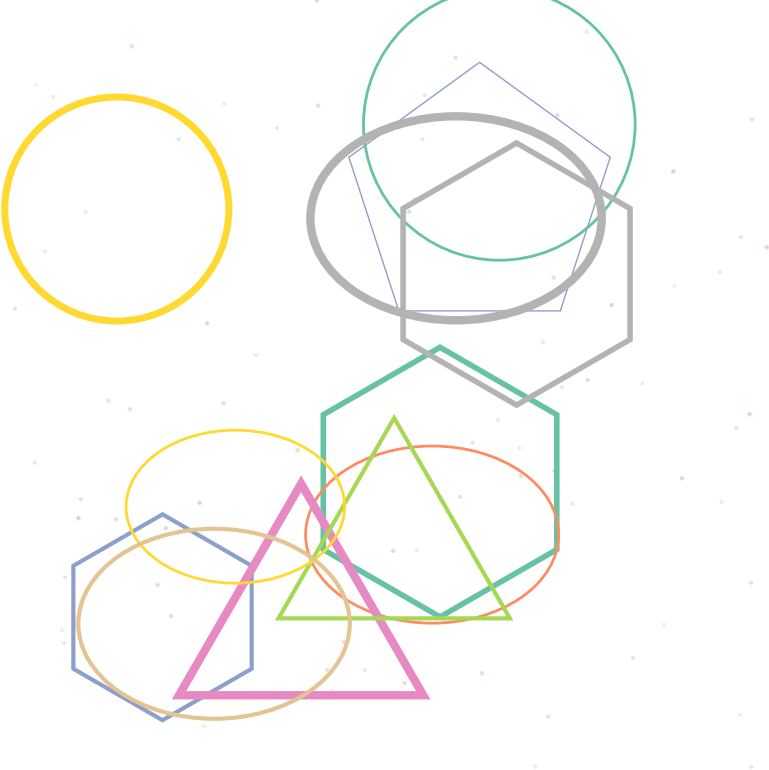[{"shape": "circle", "thickness": 1, "radius": 0.88, "center": [0.648, 0.838]}, {"shape": "hexagon", "thickness": 2, "radius": 0.88, "center": [0.571, 0.374]}, {"shape": "oval", "thickness": 1, "radius": 0.82, "center": [0.561, 0.306]}, {"shape": "pentagon", "thickness": 0.5, "radius": 0.89, "center": [0.623, 0.741]}, {"shape": "hexagon", "thickness": 1.5, "radius": 0.67, "center": [0.211, 0.198]}, {"shape": "triangle", "thickness": 3, "radius": 0.92, "center": [0.391, 0.189]}, {"shape": "triangle", "thickness": 1.5, "radius": 0.87, "center": [0.512, 0.284]}, {"shape": "oval", "thickness": 1, "radius": 0.71, "center": [0.306, 0.342]}, {"shape": "circle", "thickness": 2.5, "radius": 0.73, "center": [0.152, 0.729]}, {"shape": "oval", "thickness": 1.5, "radius": 0.88, "center": [0.278, 0.19]}, {"shape": "oval", "thickness": 3, "radius": 0.95, "center": [0.592, 0.716]}, {"shape": "hexagon", "thickness": 2, "radius": 0.85, "center": [0.671, 0.644]}]